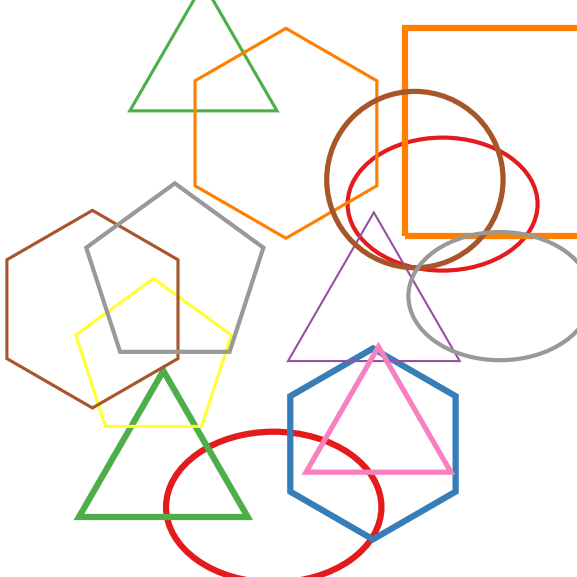[{"shape": "oval", "thickness": 2, "radius": 0.82, "center": [0.766, 0.646]}, {"shape": "oval", "thickness": 3, "radius": 0.93, "center": [0.474, 0.121]}, {"shape": "hexagon", "thickness": 3, "radius": 0.83, "center": [0.646, 0.23]}, {"shape": "triangle", "thickness": 1.5, "radius": 0.74, "center": [0.352, 0.881]}, {"shape": "triangle", "thickness": 3, "radius": 0.84, "center": [0.283, 0.188]}, {"shape": "triangle", "thickness": 1, "radius": 0.86, "center": [0.647, 0.46]}, {"shape": "hexagon", "thickness": 1.5, "radius": 0.91, "center": [0.495, 0.768]}, {"shape": "square", "thickness": 3, "radius": 0.9, "center": [0.882, 0.77]}, {"shape": "pentagon", "thickness": 1.5, "radius": 0.71, "center": [0.266, 0.375]}, {"shape": "circle", "thickness": 2.5, "radius": 0.76, "center": [0.718, 0.688]}, {"shape": "hexagon", "thickness": 1.5, "radius": 0.86, "center": [0.16, 0.464]}, {"shape": "triangle", "thickness": 2.5, "radius": 0.72, "center": [0.655, 0.254]}, {"shape": "oval", "thickness": 2, "radius": 0.79, "center": [0.866, 0.486]}, {"shape": "pentagon", "thickness": 2, "radius": 0.81, "center": [0.303, 0.52]}]